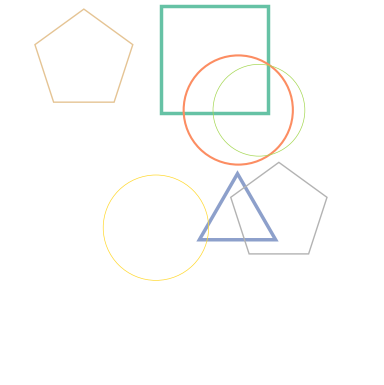[{"shape": "square", "thickness": 2.5, "radius": 0.7, "center": [0.558, 0.846]}, {"shape": "circle", "thickness": 1.5, "radius": 0.71, "center": [0.619, 0.714]}, {"shape": "triangle", "thickness": 2.5, "radius": 0.57, "center": [0.617, 0.434]}, {"shape": "circle", "thickness": 0.5, "radius": 0.6, "center": [0.673, 0.714]}, {"shape": "circle", "thickness": 0.5, "radius": 0.68, "center": [0.405, 0.409]}, {"shape": "pentagon", "thickness": 1, "radius": 0.67, "center": [0.218, 0.843]}, {"shape": "pentagon", "thickness": 1, "radius": 0.66, "center": [0.724, 0.447]}]